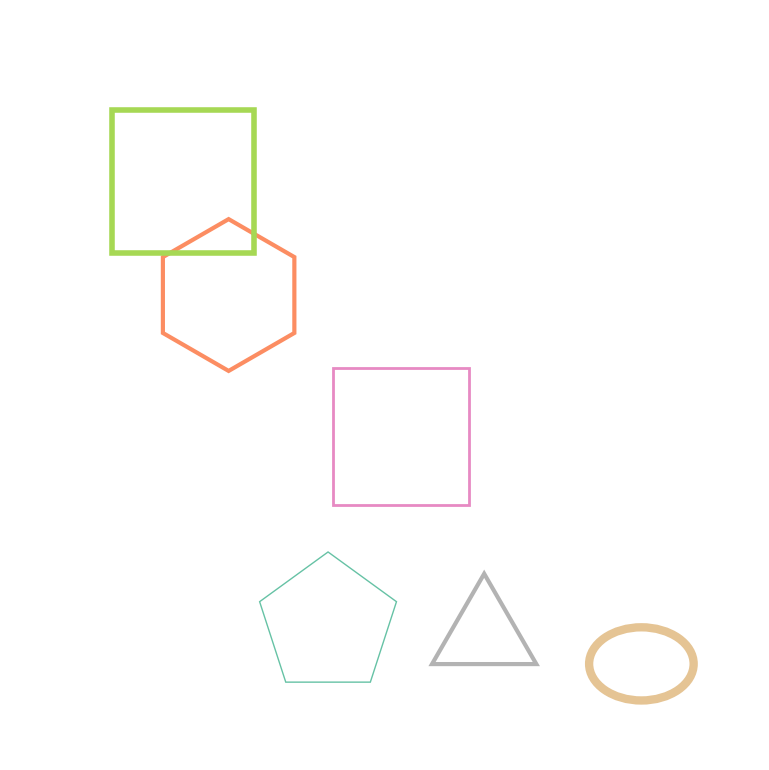[{"shape": "pentagon", "thickness": 0.5, "radius": 0.47, "center": [0.426, 0.19]}, {"shape": "hexagon", "thickness": 1.5, "radius": 0.49, "center": [0.297, 0.617]}, {"shape": "square", "thickness": 1, "radius": 0.44, "center": [0.521, 0.433]}, {"shape": "square", "thickness": 2, "radius": 0.46, "center": [0.238, 0.765]}, {"shape": "oval", "thickness": 3, "radius": 0.34, "center": [0.833, 0.138]}, {"shape": "triangle", "thickness": 1.5, "radius": 0.39, "center": [0.629, 0.177]}]